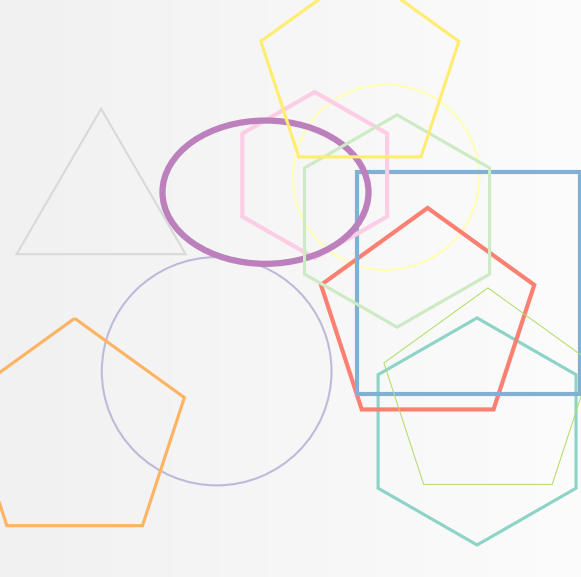[{"shape": "hexagon", "thickness": 1.5, "radius": 0.98, "center": [0.821, 0.252]}, {"shape": "circle", "thickness": 1, "radius": 0.8, "center": [0.664, 0.692]}, {"shape": "circle", "thickness": 1, "radius": 0.99, "center": [0.373, 0.356]}, {"shape": "pentagon", "thickness": 2, "radius": 0.96, "center": [0.736, 0.446]}, {"shape": "square", "thickness": 2, "radius": 0.96, "center": [0.806, 0.509]}, {"shape": "pentagon", "thickness": 1.5, "radius": 0.99, "center": [0.128, 0.249]}, {"shape": "pentagon", "thickness": 0.5, "radius": 0.94, "center": [0.839, 0.313]}, {"shape": "hexagon", "thickness": 2, "radius": 0.72, "center": [0.541, 0.696]}, {"shape": "triangle", "thickness": 1, "radius": 0.84, "center": [0.174, 0.643]}, {"shape": "oval", "thickness": 3, "radius": 0.89, "center": [0.457, 0.666]}, {"shape": "hexagon", "thickness": 1.5, "radius": 0.92, "center": [0.683, 0.616]}, {"shape": "pentagon", "thickness": 1.5, "radius": 0.89, "center": [0.619, 0.872]}]